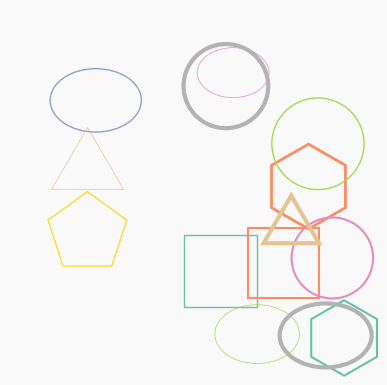[{"shape": "square", "thickness": 1, "radius": 0.47, "center": [0.569, 0.296]}, {"shape": "hexagon", "thickness": 1.5, "radius": 0.49, "center": [0.888, 0.122]}, {"shape": "square", "thickness": 1.5, "radius": 0.46, "center": [0.732, 0.318]}, {"shape": "hexagon", "thickness": 2, "radius": 0.55, "center": [0.796, 0.516]}, {"shape": "oval", "thickness": 1, "radius": 0.59, "center": [0.247, 0.739]}, {"shape": "oval", "thickness": 0.5, "radius": 0.46, "center": [0.602, 0.811]}, {"shape": "circle", "thickness": 1.5, "radius": 0.53, "center": [0.858, 0.33]}, {"shape": "oval", "thickness": 0.5, "radius": 0.55, "center": [0.664, 0.132]}, {"shape": "circle", "thickness": 1, "radius": 0.59, "center": [0.821, 0.627]}, {"shape": "pentagon", "thickness": 1, "radius": 0.53, "center": [0.226, 0.395]}, {"shape": "triangle", "thickness": 3, "radius": 0.41, "center": [0.752, 0.409]}, {"shape": "triangle", "thickness": 0.5, "radius": 0.54, "center": [0.226, 0.561]}, {"shape": "circle", "thickness": 3, "radius": 0.55, "center": [0.583, 0.776]}, {"shape": "oval", "thickness": 3, "radius": 0.59, "center": [0.84, 0.129]}]